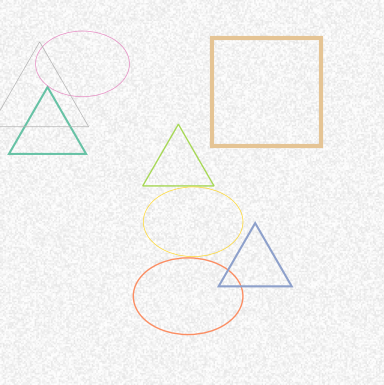[{"shape": "triangle", "thickness": 1.5, "radius": 0.58, "center": [0.123, 0.658]}, {"shape": "oval", "thickness": 1, "radius": 0.71, "center": [0.489, 0.231]}, {"shape": "triangle", "thickness": 1.5, "radius": 0.55, "center": [0.663, 0.311]}, {"shape": "oval", "thickness": 0.5, "radius": 0.61, "center": [0.214, 0.834]}, {"shape": "triangle", "thickness": 1, "radius": 0.53, "center": [0.463, 0.571]}, {"shape": "oval", "thickness": 0.5, "radius": 0.65, "center": [0.502, 0.424]}, {"shape": "square", "thickness": 3, "radius": 0.71, "center": [0.692, 0.761]}, {"shape": "triangle", "thickness": 0.5, "radius": 0.73, "center": [0.103, 0.744]}]